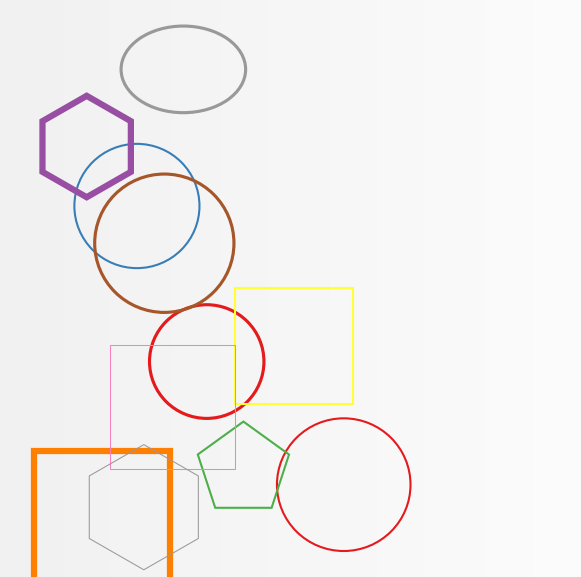[{"shape": "circle", "thickness": 1.5, "radius": 0.49, "center": [0.356, 0.373]}, {"shape": "circle", "thickness": 1, "radius": 0.57, "center": [0.591, 0.16]}, {"shape": "circle", "thickness": 1, "radius": 0.54, "center": [0.236, 0.642]}, {"shape": "pentagon", "thickness": 1, "radius": 0.41, "center": [0.419, 0.187]}, {"shape": "hexagon", "thickness": 3, "radius": 0.44, "center": [0.149, 0.745]}, {"shape": "square", "thickness": 3, "radius": 0.58, "center": [0.176, 0.102]}, {"shape": "square", "thickness": 1, "radius": 0.51, "center": [0.506, 0.4]}, {"shape": "circle", "thickness": 1.5, "radius": 0.6, "center": [0.283, 0.578]}, {"shape": "square", "thickness": 0.5, "radius": 0.54, "center": [0.297, 0.295]}, {"shape": "hexagon", "thickness": 0.5, "radius": 0.54, "center": [0.247, 0.121]}, {"shape": "oval", "thickness": 1.5, "radius": 0.54, "center": [0.315, 0.879]}]